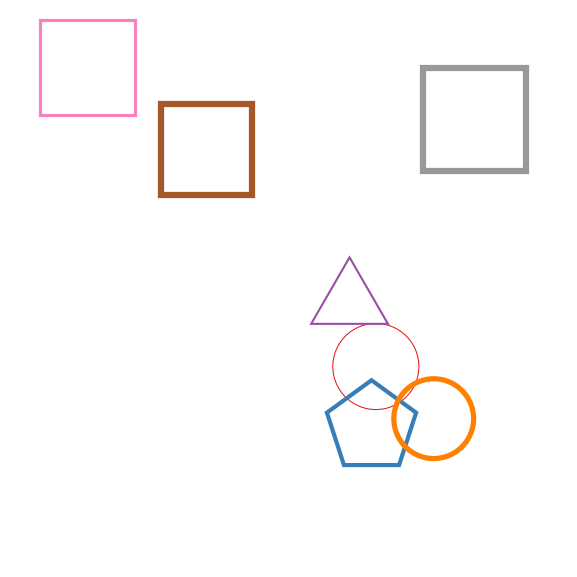[{"shape": "circle", "thickness": 0.5, "radius": 0.37, "center": [0.651, 0.364]}, {"shape": "pentagon", "thickness": 2, "radius": 0.41, "center": [0.643, 0.26]}, {"shape": "triangle", "thickness": 1, "radius": 0.38, "center": [0.605, 0.477]}, {"shape": "circle", "thickness": 2.5, "radius": 0.35, "center": [0.751, 0.274]}, {"shape": "square", "thickness": 3, "radius": 0.4, "center": [0.358, 0.741]}, {"shape": "square", "thickness": 1.5, "radius": 0.41, "center": [0.152, 0.883]}, {"shape": "square", "thickness": 3, "radius": 0.45, "center": [0.822, 0.793]}]